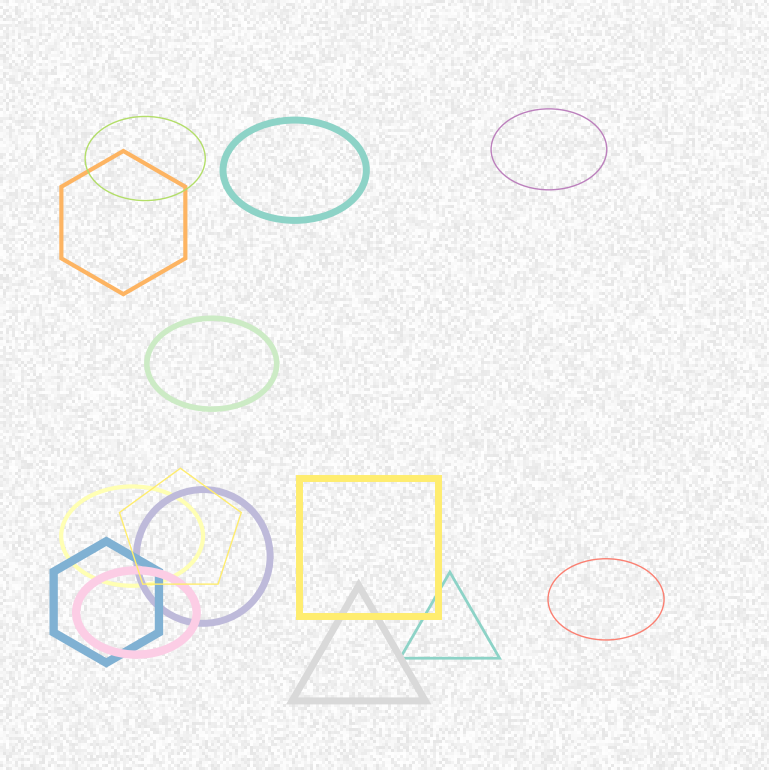[{"shape": "triangle", "thickness": 1, "radius": 0.37, "center": [0.584, 0.182]}, {"shape": "oval", "thickness": 2.5, "radius": 0.47, "center": [0.383, 0.779]}, {"shape": "oval", "thickness": 1.5, "radius": 0.46, "center": [0.172, 0.304]}, {"shape": "circle", "thickness": 2.5, "radius": 0.43, "center": [0.264, 0.277]}, {"shape": "oval", "thickness": 0.5, "radius": 0.38, "center": [0.787, 0.222]}, {"shape": "hexagon", "thickness": 3, "radius": 0.39, "center": [0.138, 0.218]}, {"shape": "hexagon", "thickness": 1.5, "radius": 0.46, "center": [0.16, 0.711]}, {"shape": "oval", "thickness": 0.5, "radius": 0.39, "center": [0.189, 0.794]}, {"shape": "oval", "thickness": 3, "radius": 0.39, "center": [0.177, 0.205]}, {"shape": "triangle", "thickness": 2.5, "radius": 0.5, "center": [0.466, 0.14]}, {"shape": "oval", "thickness": 0.5, "radius": 0.38, "center": [0.713, 0.806]}, {"shape": "oval", "thickness": 2, "radius": 0.42, "center": [0.275, 0.528]}, {"shape": "square", "thickness": 2.5, "radius": 0.45, "center": [0.479, 0.29]}, {"shape": "pentagon", "thickness": 0.5, "radius": 0.42, "center": [0.234, 0.309]}]